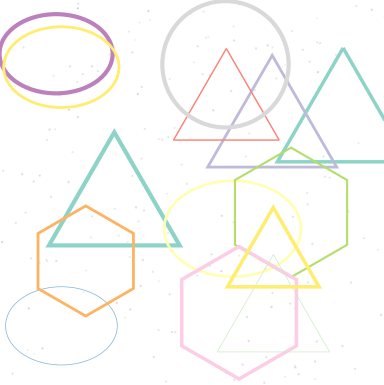[{"shape": "triangle", "thickness": 3, "radius": 0.98, "center": [0.297, 0.461]}, {"shape": "triangle", "thickness": 2.5, "radius": 0.99, "center": [0.891, 0.678]}, {"shape": "oval", "thickness": 2, "radius": 0.89, "center": [0.604, 0.406]}, {"shape": "triangle", "thickness": 2, "radius": 0.97, "center": [0.707, 0.663]}, {"shape": "triangle", "thickness": 1, "radius": 0.79, "center": [0.588, 0.715]}, {"shape": "oval", "thickness": 0.5, "radius": 0.73, "center": [0.16, 0.154]}, {"shape": "hexagon", "thickness": 2, "radius": 0.72, "center": [0.223, 0.322]}, {"shape": "hexagon", "thickness": 1.5, "radius": 0.84, "center": [0.756, 0.448]}, {"shape": "hexagon", "thickness": 2.5, "radius": 0.86, "center": [0.621, 0.188]}, {"shape": "circle", "thickness": 3, "radius": 0.82, "center": [0.586, 0.833]}, {"shape": "oval", "thickness": 3, "radius": 0.73, "center": [0.146, 0.86]}, {"shape": "triangle", "thickness": 0.5, "radius": 0.84, "center": [0.71, 0.17]}, {"shape": "oval", "thickness": 2, "radius": 0.75, "center": [0.159, 0.826]}, {"shape": "triangle", "thickness": 2.5, "radius": 0.69, "center": [0.71, 0.324]}]